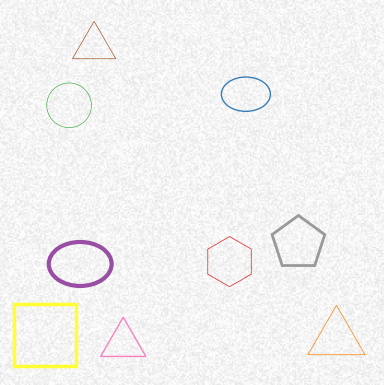[{"shape": "hexagon", "thickness": 0.5, "radius": 0.33, "center": [0.596, 0.32]}, {"shape": "oval", "thickness": 1, "radius": 0.32, "center": [0.639, 0.755]}, {"shape": "circle", "thickness": 0.5, "radius": 0.29, "center": [0.179, 0.726]}, {"shape": "oval", "thickness": 3, "radius": 0.41, "center": [0.208, 0.314]}, {"shape": "triangle", "thickness": 0.5, "radius": 0.43, "center": [0.874, 0.121]}, {"shape": "square", "thickness": 2.5, "radius": 0.4, "center": [0.117, 0.131]}, {"shape": "triangle", "thickness": 0.5, "radius": 0.32, "center": [0.244, 0.88]}, {"shape": "triangle", "thickness": 1, "radius": 0.34, "center": [0.32, 0.108]}, {"shape": "pentagon", "thickness": 2, "radius": 0.36, "center": [0.775, 0.368]}]